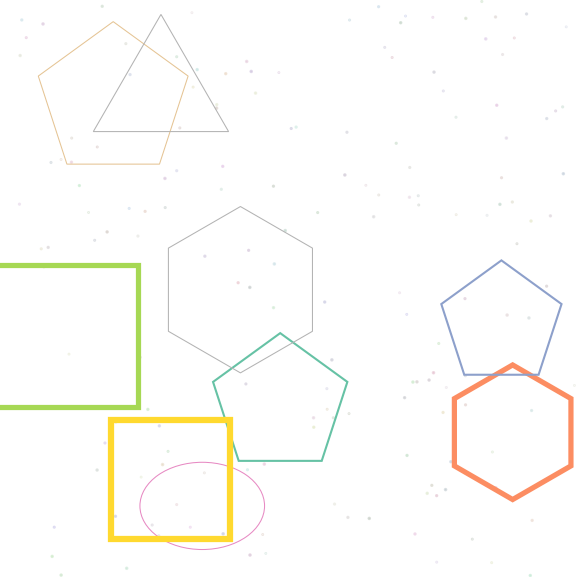[{"shape": "pentagon", "thickness": 1, "radius": 0.61, "center": [0.485, 0.3]}, {"shape": "hexagon", "thickness": 2.5, "radius": 0.58, "center": [0.888, 0.251]}, {"shape": "pentagon", "thickness": 1, "radius": 0.55, "center": [0.868, 0.439]}, {"shape": "oval", "thickness": 0.5, "radius": 0.54, "center": [0.35, 0.123]}, {"shape": "square", "thickness": 2.5, "radius": 0.62, "center": [0.115, 0.417]}, {"shape": "square", "thickness": 3, "radius": 0.52, "center": [0.295, 0.169]}, {"shape": "pentagon", "thickness": 0.5, "radius": 0.68, "center": [0.196, 0.825]}, {"shape": "hexagon", "thickness": 0.5, "radius": 0.72, "center": [0.416, 0.497]}, {"shape": "triangle", "thickness": 0.5, "radius": 0.68, "center": [0.279, 0.839]}]